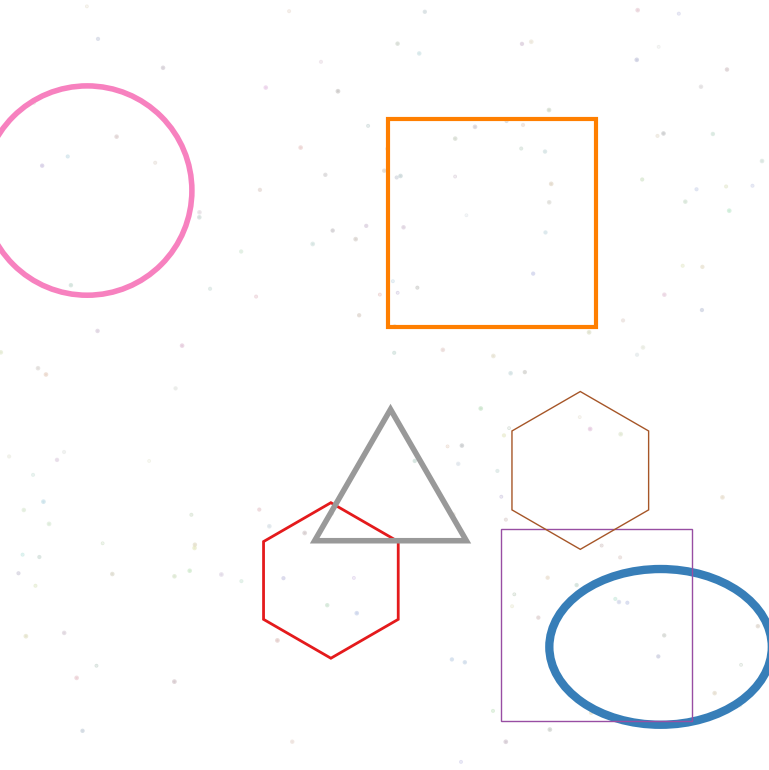[{"shape": "hexagon", "thickness": 1, "radius": 0.5, "center": [0.43, 0.246]}, {"shape": "oval", "thickness": 3, "radius": 0.72, "center": [0.858, 0.16]}, {"shape": "square", "thickness": 0.5, "radius": 0.62, "center": [0.774, 0.188]}, {"shape": "square", "thickness": 1.5, "radius": 0.67, "center": [0.639, 0.711]}, {"shape": "hexagon", "thickness": 0.5, "radius": 0.51, "center": [0.754, 0.389]}, {"shape": "circle", "thickness": 2, "radius": 0.68, "center": [0.113, 0.753]}, {"shape": "triangle", "thickness": 2, "radius": 0.57, "center": [0.507, 0.355]}]